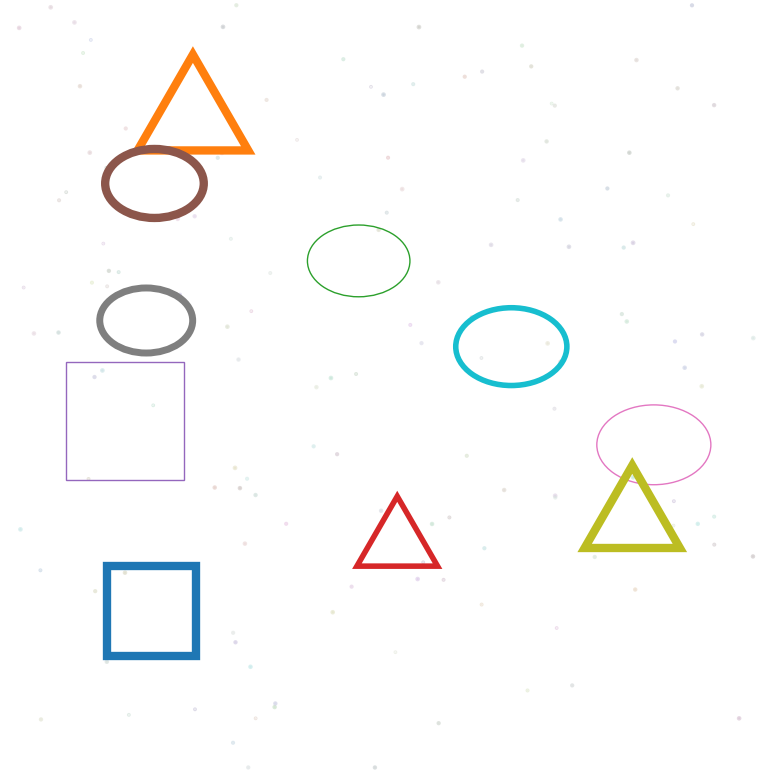[{"shape": "square", "thickness": 3, "radius": 0.29, "center": [0.197, 0.207]}, {"shape": "triangle", "thickness": 3, "radius": 0.41, "center": [0.251, 0.846]}, {"shape": "oval", "thickness": 0.5, "radius": 0.33, "center": [0.466, 0.661]}, {"shape": "triangle", "thickness": 2, "radius": 0.3, "center": [0.516, 0.295]}, {"shape": "square", "thickness": 0.5, "radius": 0.38, "center": [0.162, 0.453]}, {"shape": "oval", "thickness": 3, "radius": 0.32, "center": [0.201, 0.762]}, {"shape": "oval", "thickness": 0.5, "radius": 0.37, "center": [0.849, 0.422]}, {"shape": "oval", "thickness": 2.5, "radius": 0.3, "center": [0.19, 0.584]}, {"shape": "triangle", "thickness": 3, "radius": 0.36, "center": [0.821, 0.324]}, {"shape": "oval", "thickness": 2, "radius": 0.36, "center": [0.664, 0.55]}]